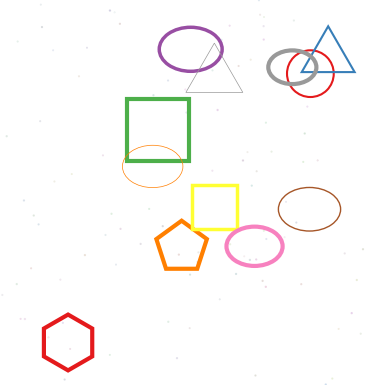[{"shape": "circle", "thickness": 1.5, "radius": 0.3, "center": [0.806, 0.809]}, {"shape": "hexagon", "thickness": 3, "radius": 0.36, "center": [0.177, 0.11]}, {"shape": "triangle", "thickness": 1.5, "radius": 0.4, "center": [0.852, 0.852]}, {"shape": "square", "thickness": 3, "radius": 0.4, "center": [0.41, 0.661]}, {"shape": "oval", "thickness": 2.5, "radius": 0.41, "center": [0.495, 0.872]}, {"shape": "pentagon", "thickness": 3, "radius": 0.34, "center": [0.472, 0.358]}, {"shape": "oval", "thickness": 0.5, "radius": 0.39, "center": [0.397, 0.568]}, {"shape": "square", "thickness": 2.5, "radius": 0.29, "center": [0.557, 0.462]}, {"shape": "oval", "thickness": 1, "radius": 0.4, "center": [0.804, 0.456]}, {"shape": "oval", "thickness": 3, "radius": 0.36, "center": [0.661, 0.36]}, {"shape": "oval", "thickness": 3, "radius": 0.31, "center": [0.759, 0.825]}, {"shape": "triangle", "thickness": 0.5, "radius": 0.43, "center": [0.557, 0.803]}]